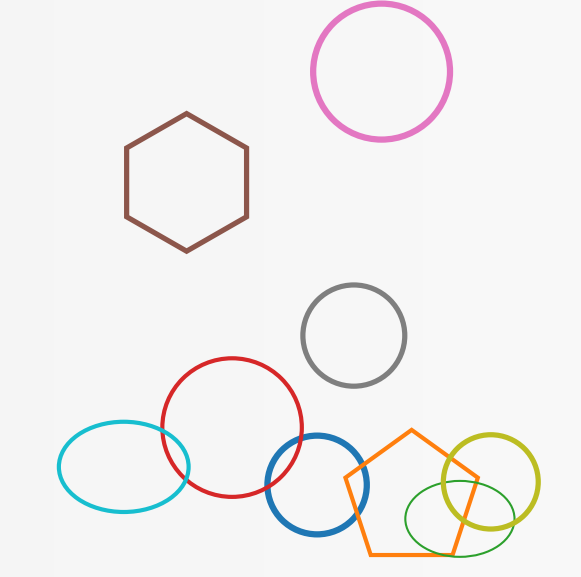[{"shape": "circle", "thickness": 3, "radius": 0.43, "center": [0.546, 0.159]}, {"shape": "pentagon", "thickness": 2, "radius": 0.6, "center": [0.708, 0.135]}, {"shape": "oval", "thickness": 1, "radius": 0.47, "center": [0.791, 0.101]}, {"shape": "circle", "thickness": 2, "radius": 0.6, "center": [0.399, 0.259]}, {"shape": "hexagon", "thickness": 2.5, "radius": 0.6, "center": [0.321, 0.683]}, {"shape": "circle", "thickness": 3, "radius": 0.59, "center": [0.657, 0.875]}, {"shape": "circle", "thickness": 2.5, "radius": 0.44, "center": [0.609, 0.418]}, {"shape": "circle", "thickness": 2.5, "radius": 0.41, "center": [0.844, 0.165]}, {"shape": "oval", "thickness": 2, "radius": 0.56, "center": [0.213, 0.191]}]